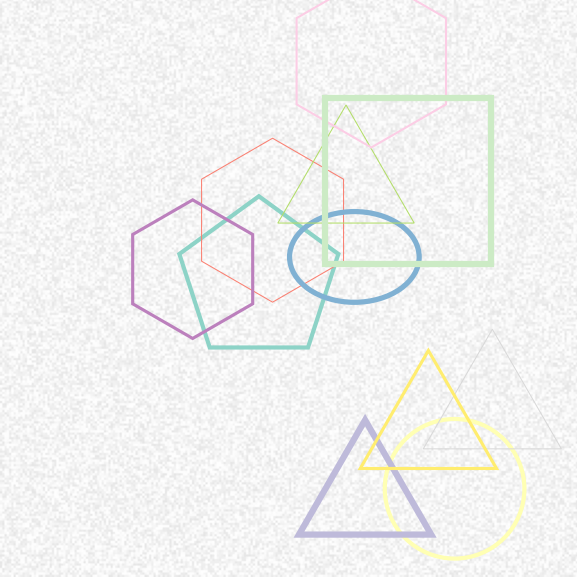[{"shape": "pentagon", "thickness": 2, "radius": 0.72, "center": [0.448, 0.515]}, {"shape": "circle", "thickness": 2, "radius": 0.6, "center": [0.787, 0.153]}, {"shape": "triangle", "thickness": 3, "radius": 0.66, "center": [0.632, 0.14]}, {"shape": "hexagon", "thickness": 0.5, "radius": 0.71, "center": [0.472, 0.618]}, {"shape": "oval", "thickness": 2.5, "radius": 0.56, "center": [0.614, 0.554]}, {"shape": "triangle", "thickness": 0.5, "radius": 0.68, "center": [0.599, 0.681]}, {"shape": "hexagon", "thickness": 1, "radius": 0.75, "center": [0.643, 0.893]}, {"shape": "triangle", "thickness": 0.5, "radius": 0.69, "center": [0.853, 0.291]}, {"shape": "hexagon", "thickness": 1.5, "radius": 0.6, "center": [0.334, 0.533]}, {"shape": "square", "thickness": 3, "radius": 0.72, "center": [0.706, 0.686]}, {"shape": "triangle", "thickness": 1.5, "radius": 0.68, "center": [0.742, 0.256]}]